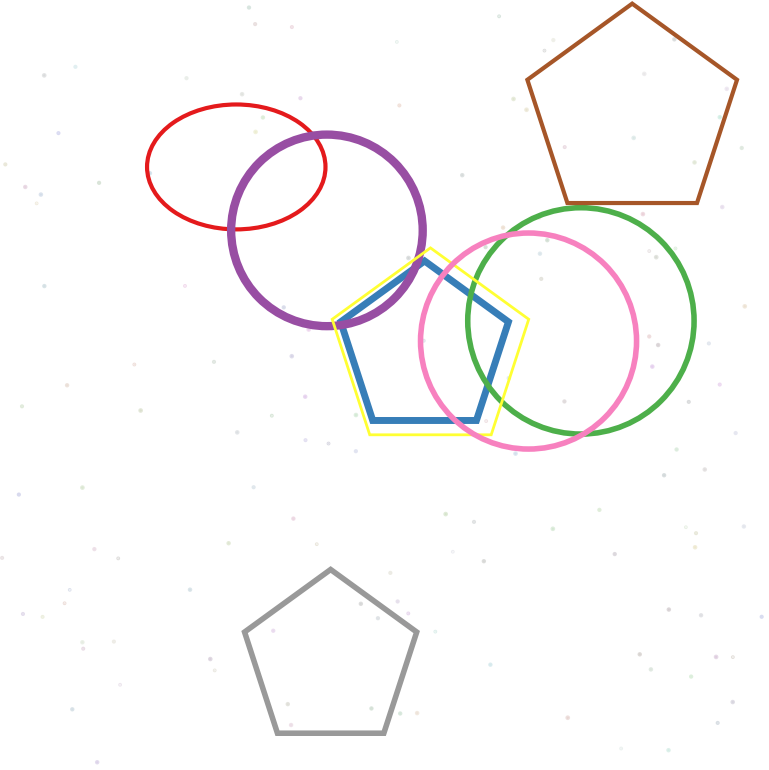[{"shape": "oval", "thickness": 1.5, "radius": 0.58, "center": [0.307, 0.783]}, {"shape": "pentagon", "thickness": 2.5, "radius": 0.57, "center": [0.551, 0.547]}, {"shape": "circle", "thickness": 2, "radius": 0.73, "center": [0.754, 0.583]}, {"shape": "circle", "thickness": 3, "radius": 0.62, "center": [0.425, 0.701]}, {"shape": "pentagon", "thickness": 1, "radius": 0.67, "center": [0.559, 0.544]}, {"shape": "pentagon", "thickness": 1.5, "radius": 0.72, "center": [0.821, 0.852]}, {"shape": "circle", "thickness": 2, "radius": 0.7, "center": [0.686, 0.557]}, {"shape": "pentagon", "thickness": 2, "radius": 0.59, "center": [0.429, 0.143]}]